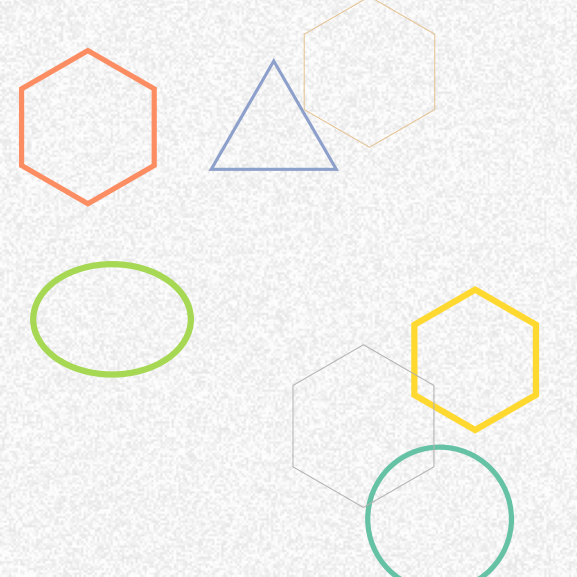[{"shape": "circle", "thickness": 2.5, "radius": 0.62, "center": [0.761, 0.1]}, {"shape": "hexagon", "thickness": 2.5, "radius": 0.66, "center": [0.152, 0.779]}, {"shape": "triangle", "thickness": 1.5, "radius": 0.63, "center": [0.474, 0.768]}, {"shape": "oval", "thickness": 3, "radius": 0.68, "center": [0.194, 0.446]}, {"shape": "hexagon", "thickness": 3, "radius": 0.61, "center": [0.823, 0.376]}, {"shape": "hexagon", "thickness": 0.5, "radius": 0.65, "center": [0.64, 0.875]}, {"shape": "hexagon", "thickness": 0.5, "radius": 0.7, "center": [0.629, 0.261]}]